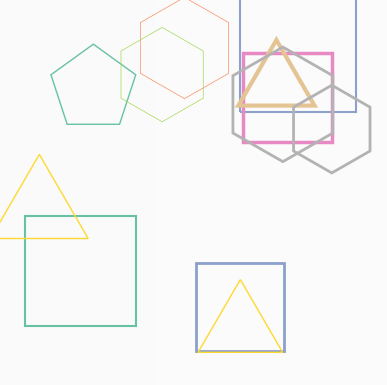[{"shape": "square", "thickness": 1.5, "radius": 0.72, "center": [0.208, 0.296]}, {"shape": "pentagon", "thickness": 1, "radius": 0.58, "center": [0.241, 0.77]}, {"shape": "hexagon", "thickness": 0.5, "radius": 0.66, "center": [0.476, 0.875]}, {"shape": "square", "thickness": 2, "radius": 0.57, "center": [0.619, 0.202]}, {"shape": "square", "thickness": 1.5, "radius": 0.74, "center": [0.769, 0.857]}, {"shape": "square", "thickness": 2.5, "radius": 0.58, "center": [0.743, 0.747]}, {"shape": "hexagon", "thickness": 0.5, "radius": 0.61, "center": [0.418, 0.806]}, {"shape": "triangle", "thickness": 1, "radius": 0.63, "center": [0.62, 0.148]}, {"shape": "triangle", "thickness": 1, "radius": 0.73, "center": [0.101, 0.453]}, {"shape": "triangle", "thickness": 3, "radius": 0.57, "center": [0.713, 0.783]}, {"shape": "hexagon", "thickness": 2, "radius": 0.57, "center": [0.856, 0.665]}, {"shape": "hexagon", "thickness": 2, "radius": 0.74, "center": [0.73, 0.729]}]